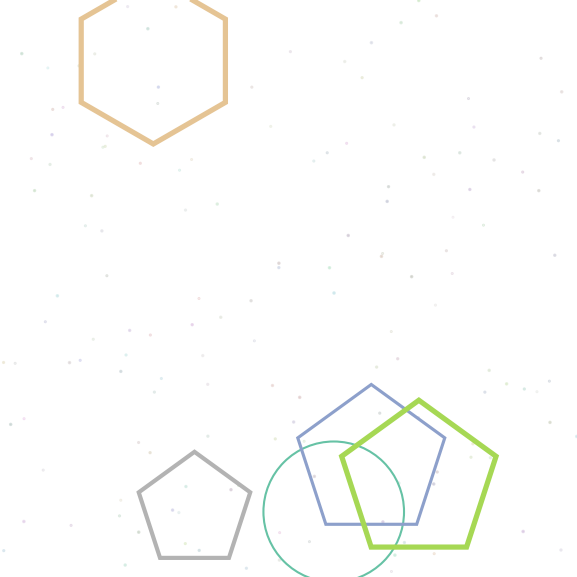[{"shape": "circle", "thickness": 1, "radius": 0.61, "center": [0.578, 0.113]}, {"shape": "pentagon", "thickness": 1.5, "radius": 0.67, "center": [0.643, 0.2]}, {"shape": "pentagon", "thickness": 2.5, "radius": 0.7, "center": [0.725, 0.166]}, {"shape": "hexagon", "thickness": 2.5, "radius": 0.72, "center": [0.265, 0.894]}, {"shape": "pentagon", "thickness": 2, "radius": 0.51, "center": [0.337, 0.115]}]